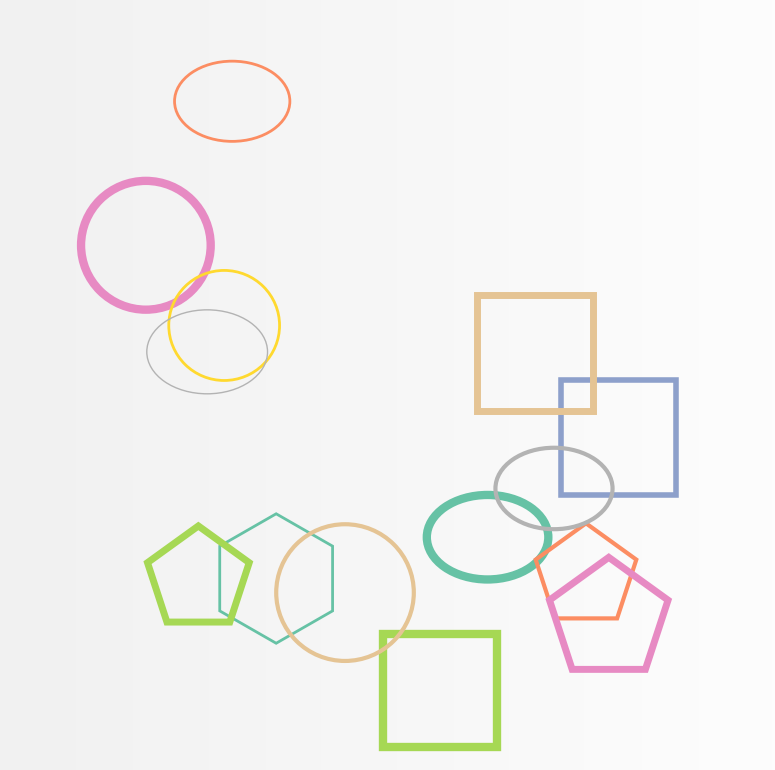[{"shape": "oval", "thickness": 3, "radius": 0.39, "center": [0.629, 0.302]}, {"shape": "hexagon", "thickness": 1, "radius": 0.42, "center": [0.356, 0.249]}, {"shape": "oval", "thickness": 1, "radius": 0.37, "center": [0.3, 0.868]}, {"shape": "pentagon", "thickness": 1.5, "radius": 0.34, "center": [0.756, 0.252]}, {"shape": "square", "thickness": 2, "radius": 0.37, "center": [0.798, 0.432]}, {"shape": "circle", "thickness": 3, "radius": 0.42, "center": [0.188, 0.681]}, {"shape": "pentagon", "thickness": 2.5, "radius": 0.4, "center": [0.786, 0.196]}, {"shape": "pentagon", "thickness": 2.5, "radius": 0.34, "center": [0.256, 0.248]}, {"shape": "square", "thickness": 3, "radius": 0.37, "center": [0.567, 0.103]}, {"shape": "circle", "thickness": 1, "radius": 0.36, "center": [0.289, 0.577]}, {"shape": "square", "thickness": 2.5, "radius": 0.38, "center": [0.69, 0.542]}, {"shape": "circle", "thickness": 1.5, "radius": 0.44, "center": [0.445, 0.23]}, {"shape": "oval", "thickness": 1.5, "radius": 0.38, "center": [0.715, 0.366]}, {"shape": "oval", "thickness": 0.5, "radius": 0.39, "center": [0.267, 0.543]}]